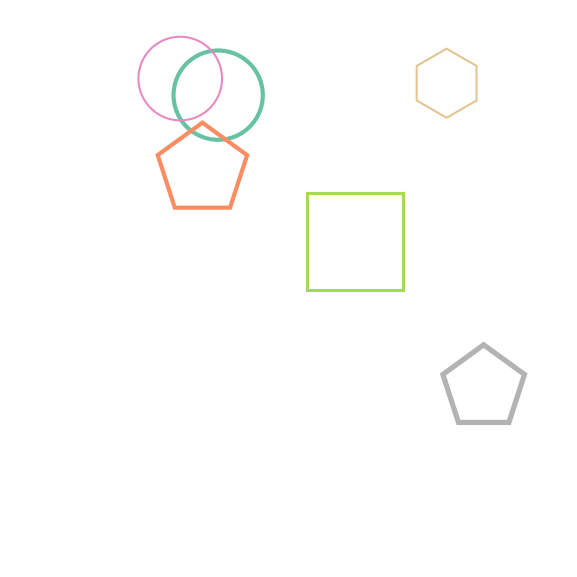[{"shape": "circle", "thickness": 2, "radius": 0.39, "center": [0.378, 0.834]}, {"shape": "pentagon", "thickness": 2, "radius": 0.41, "center": [0.351, 0.705]}, {"shape": "circle", "thickness": 1, "radius": 0.36, "center": [0.312, 0.863]}, {"shape": "square", "thickness": 1.5, "radius": 0.42, "center": [0.614, 0.581]}, {"shape": "hexagon", "thickness": 1, "radius": 0.3, "center": [0.773, 0.855]}, {"shape": "pentagon", "thickness": 2.5, "radius": 0.37, "center": [0.838, 0.328]}]